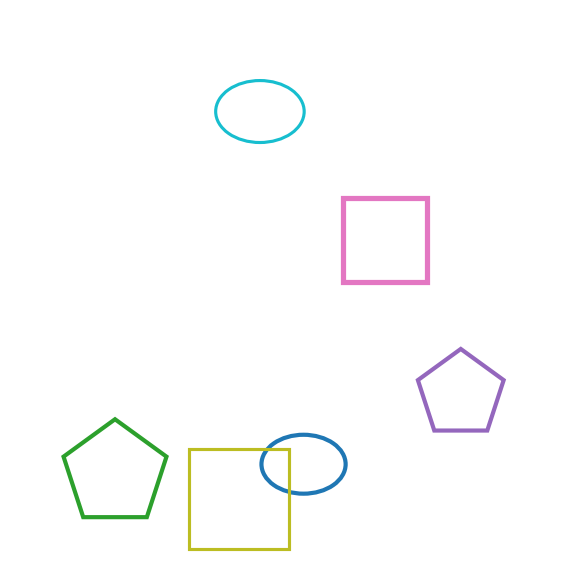[{"shape": "oval", "thickness": 2, "radius": 0.36, "center": [0.526, 0.195]}, {"shape": "pentagon", "thickness": 2, "radius": 0.47, "center": [0.199, 0.179]}, {"shape": "pentagon", "thickness": 2, "radius": 0.39, "center": [0.798, 0.317]}, {"shape": "square", "thickness": 2.5, "radius": 0.37, "center": [0.667, 0.584]}, {"shape": "square", "thickness": 1.5, "radius": 0.43, "center": [0.413, 0.135]}, {"shape": "oval", "thickness": 1.5, "radius": 0.38, "center": [0.45, 0.806]}]